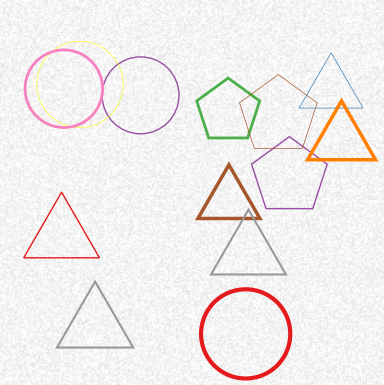[{"shape": "triangle", "thickness": 1, "radius": 0.57, "center": [0.16, 0.387]}, {"shape": "circle", "thickness": 3, "radius": 0.58, "center": [0.638, 0.133]}, {"shape": "triangle", "thickness": 0.5, "radius": 0.48, "center": [0.86, 0.767]}, {"shape": "pentagon", "thickness": 2, "radius": 0.43, "center": [0.593, 0.711]}, {"shape": "circle", "thickness": 1, "radius": 0.5, "center": [0.365, 0.752]}, {"shape": "pentagon", "thickness": 1, "radius": 0.52, "center": [0.752, 0.542]}, {"shape": "triangle", "thickness": 2.5, "radius": 0.51, "center": [0.887, 0.636]}, {"shape": "circle", "thickness": 0.5, "radius": 0.56, "center": [0.208, 0.781]}, {"shape": "pentagon", "thickness": 0.5, "radius": 0.53, "center": [0.723, 0.7]}, {"shape": "triangle", "thickness": 2.5, "radius": 0.46, "center": [0.595, 0.479]}, {"shape": "circle", "thickness": 2, "radius": 0.5, "center": [0.166, 0.77]}, {"shape": "triangle", "thickness": 1.5, "radius": 0.57, "center": [0.247, 0.154]}, {"shape": "triangle", "thickness": 1.5, "radius": 0.56, "center": [0.645, 0.343]}]